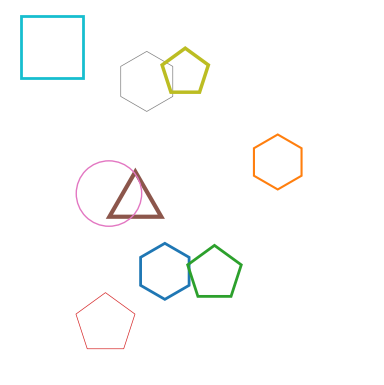[{"shape": "hexagon", "thickness": 2, "radius": 0.36, "center": [0.428, 0.295]}, {"shape": "hexagon", "thickness": 1.5, "radius": 0.36, "center": [0.721, 0.579]}, {"shape": "pentagon", "thickness": 2, "radius": 0.37, "center": [0.557, 0.289]}, {"shape": "pentagon", "thickness": 0.5, "radius": 0.4, "center": [0.274, 0.159]}, {"shape": "triangle", "thickness": 3, "radius": 0.39, "center": [0.352, 0.476]}, {"shape": "circle", "thickness": 1, "radius": 0.42, "center": [0.283, 0.497]}, {"shape": "hexagon", "thickness": 0.5, "radius": 0.39, "center": [0.381, 0.789]}, {"shape": "pentagon", "thickness": 2.5, "radius": 0.32, "center": [0.481, 0.812]}, {"shape": "square", "thickness": 2, "radius": 0.4, "center": [0.135, 0.877]}]